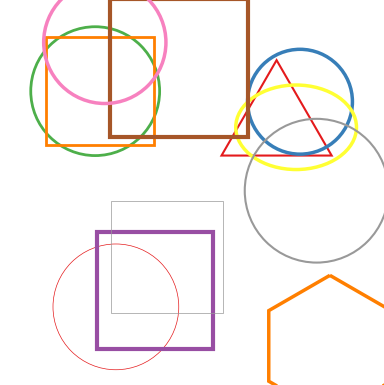[{"shape": "circle", "thickness": 0.5, "radius": 0.82, "center": [0.301, 0.203]}, {"shape": "triangle", "thickness": 1.5, "radius": 0.83, "center": [0.718, 0.679]}, {"shape": "circle", "thickness": 2.5, "radius": 0.68, "center": [0.779, 0.736]}, {"shape": "circle", "thickness": 2, "radius": 0.84, "center": [0.247, 0.763]}, {"shape": "square", "thickness": 3, "radius": 0.76, "center": [0.402, 0.246]}, {"shape": "square", "thickness": 2, "radius": 0.7, "center": [0.26, 0.763]}, {"shape": "hexagon", "thickness": 2.5, "radius": 0.92, "center": [0.857, 0.101]}, {"shape": "oval", "thickness": 2.5, "radius": 0.78, "center": [0.769, 0.669]}, {"shape": "square", "thickness": 3, "radius": 0.89, "center": [0.466, 0.823]}, {"shape": "circle", "thickness": 2.5, "radius": 0.79, "center": [0.272, 0.89]}, {"shape": "square", "thickness": 0.5, "radius": 0.73, "center": [0.433, 0.331]}, {"shape": "circle", "thickness": 1.5, "radius": 0.93, "center": [0.822, 0.505]}]